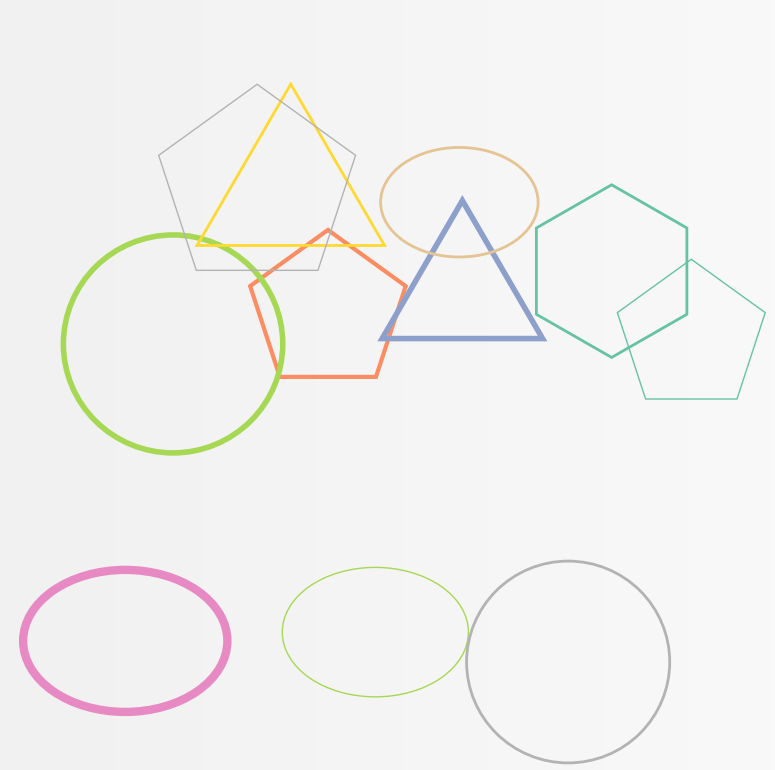[{"shape": "hexagon", "thickness": 1, "radius": 0.56, "center": [0.789, 0.648]}, {"shape": "pentagon", "thickness": 0.5, "radius": 0.5, "center": [0.892, 0.563]}, {"shape": "pentagon", "thickness": 1.5, "radius": 0.53, "center": [0.423, 0.596]}, {"shape": "triangle", "thickness": 2, "radius": 0.6, "center": [0.597, 0.62]}, {"shape": "oval", "thickness": 3, "radius": 0.66, "center": [0.162, 0.168]}, {"shape": "oval", "thickness": 0.5, "radius": 0.6, "center": [0.484, 0.179]}, {"shape": "circle", "thickness": 2, "radius": 0.71, "center": [0.223, 0.553]}, {"shape": "triangle", "thickness": 1, "radius": 0.7, "center": [0.375, 0.751]}, {"shape": "oval", "thickness": 1, "radius": 0.51, "center": [0.593, 0.737]}, {"shape": "pentagon", "thickness": 0.5, "radius": 0.67, "center": [0.332, 0.757]}, {"shape": "circle", "thickness": 1, "radius": 0.66, "center": [0.733, 0.14]}]